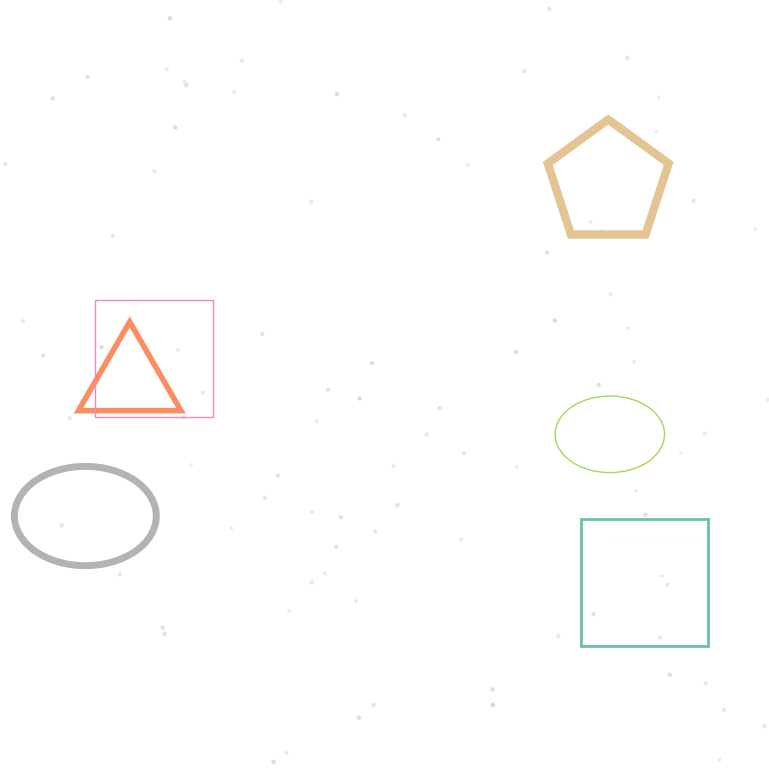[{"shape": "square", "thickness": 1, "radius": 0.41, "center": [0.837, 0.244]}, {"shape": "triangle", "thickness": 2, "radius": 0.38, "center": [0.168, 0.505]}, {"shape": "square", "thickness": 0.5, "radius": 0.38, "center": [0.2, 0.534]}, {"shape": "oval", "thickness": 0.5, "radius": 0.36, "center": [0.792, 0.436]}, {"shape": "pentagon", "thickness": 3, "radius": 0.41, "center": [0.79, 0.762]}, {"shape": "oval", "thickness": 2.5, "radius": 0.46, "center": [0.111, 0.33]}]